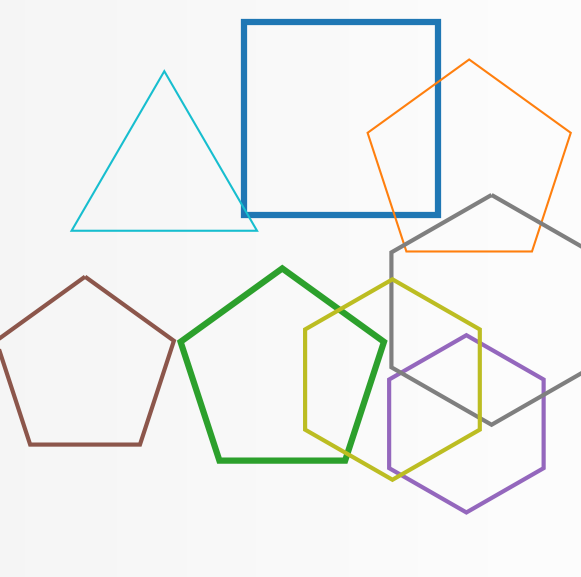[{"shape": "square", "thickness": 3, "radius": 0.83, "center": [0.586, 0.794]}, {"shape": "pentagon", "thickness": 1, "radius": 0.92, "center": [0.807, 0.712]}, {"shape": "pentagon", "thickness": 3, "radius": 0.92, "center": [0.486, 0.35]}, {"shape": "hexagon", "thickness": 2, "radius": 0.77, "center": [0.802, 0.265]}, {"shape": "pentagon", "thickness": 2, "radius": 0.8, "center": [0.146, 0.359]}, {"shape": "hexagon", "thickness": 2, "radius": 0.99, "center": [0.846, 0.463]}, {"shape": "hexagon", "thickness": 2, "radius": 0.87, "center": [0.675, 0.342]}, {"shape": "triangle", "thickness": 1, "radius": 0.92, "center": [0.283, 0.692]}]